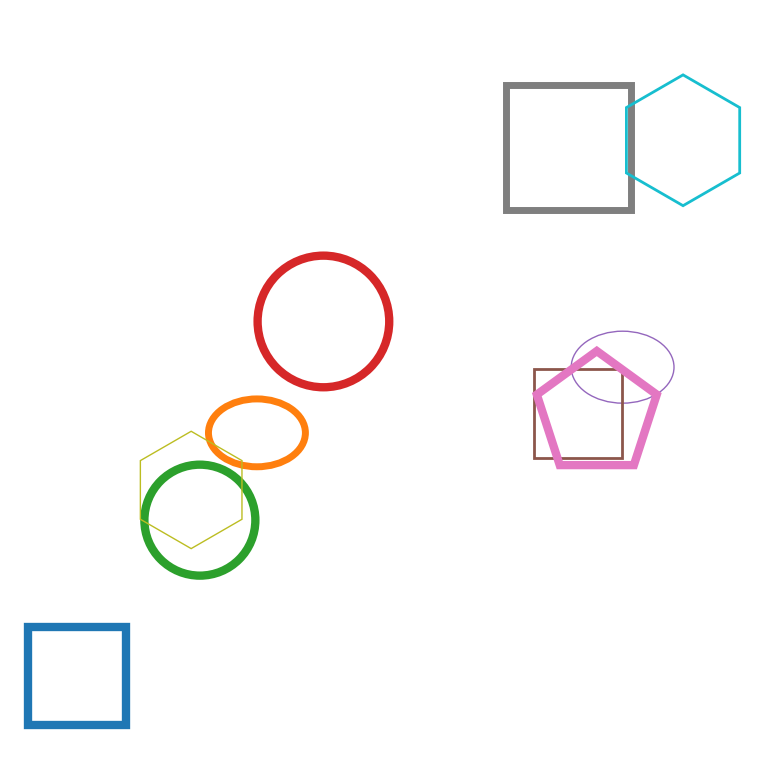[{"shape": "square", "thickness": 3, "radius": 0.32, "center": [0.1, 0.122]}, {"shape": "oval", "thickness": 2.5, "radius": 0.31, "center": [0.334, 0.438]}, {"shape": "circle", "thickness": 3, "radius": 0.36, "center": [0.26, 0.324]}, {"shape": "circle", "thickness": 3, "radius": 0.43, "center": [0.42, 0.583]}, {"shape": "oval", "thickness": 0.5, "radius": 0.33, "center": [0.809, 0.523]}, {"shape": "square", "thickness": 1, "radius": 0.29, "center": [0.751, 0.463]}, {"shape": "pentagon", "thickness": 3, "radius": 0.41, "center": [0.775, 0.462]}, {"shape": "square", "thickness": 2.5, "radius": 0.41, "center": [0.738, 0.808]}, {"shape": "hexagon", "thickness": 0.5, "radius": 0.38, "center": [0.248, 0.364]}, {"shape": "hexagon", "thickness": 1, "radius": 0.42, "center": [0.887, 0.818]}]